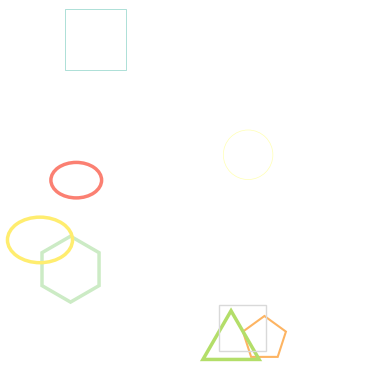[{"shape": "square", "thickness": 0.5, "radius": 0.39, "center": [0.248, 0.898]}, {"shape": "circle", "thickness": 0.5, "radius": 0.32, "center": [0.644, 0.598]}, {"shape": "oval", "thickness": 2.5, "radius": 0.33, "center": [0.198, 0.532]}, {"shape": "pentagon", "thickness": 1.5, "radius": 0.29, "center": [0.687, 0.121]}, {"shape": "triangle", "thickness": 2.5, "radius": 0.42, "center": [0.6, 0.108]}, {"shape": "square", "thickness": 1, "radius": 0.3, "center": [0.63, 0.148]}, {"shape": "hexagon", "thickness": 2.5, "radius": 0.43, "center": [0.183, 0.301]}, {"shape": "oval", "thickness": 2.5, "radius": 0.42, "center": [0.104, 0.377]}]